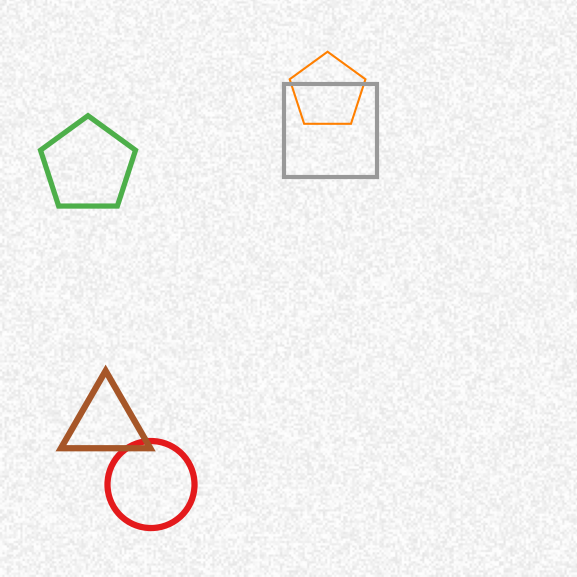[{"shape": "circle", "thickness": 3, "radius": 0.38, "center": [0.261, 0.16]}, {"shape": "pentagon", "thickness": 2.5, "radius": 0.43, "center": [0.152, 0.712]}, {"shape": "pentagon", "thickness": 1, "radius": 0.34, "center": [0.567, 0.841]}, {"shape": "triangle", "thickness": 3, "radius": 0.45, "center": [0.183, 0.268]}, {"shape": "square", "thickness": 2, "radius": 0.4, "center": [0.573, 0.773]}]